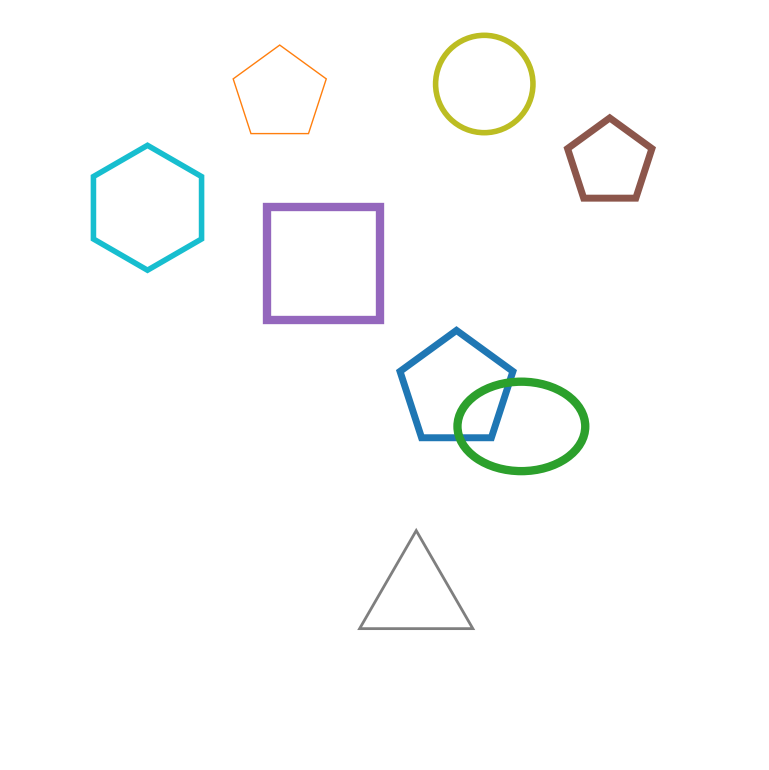[{"shape": "pentagon", "thickness": 2.5, "radius": 0.39, "center": [0.593, 0.494]}, {"shape": "pentagon", "thickness": 0.5, "radius": 0.32, "center": [0.363, 0.878]}, {"shape": "oval", "thickness": 3, "radius": 0.41, "center": [0.677, 0.446]}, {"shape": "square", "thickness": 3, "radius": 0.37, "center": [0.421, 0.657]}, {"shape": "pentagon", "thickness": 2.5, "radius": 0.29, "center": [0.792, 0.789]}, {"shape": "triangle", "thickness": 1, "radius": 0.42, "center": [0.541, 0.226]}, {"shape": "circle", "thickness": 2, "radius": 0.32, "center": [0.629, 0.891]}, {"shape": "hexagon", "thickness": 2, "radius": 0.41, "center": [0.192, 0.73]}]